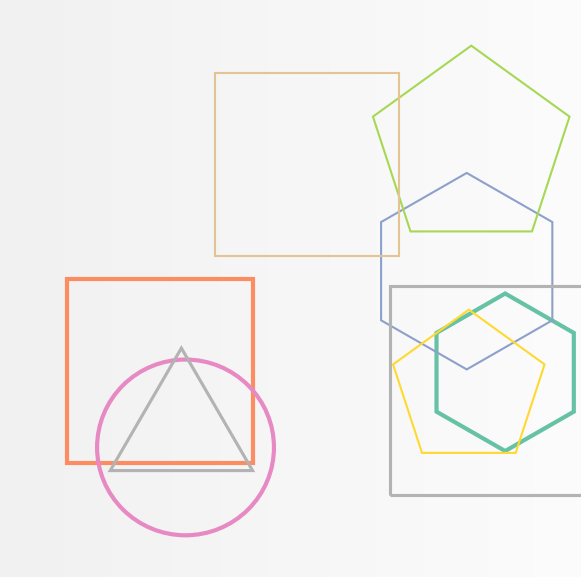[{"shape": "hexagon", "thickness": 2, "radius": 0.68, "center": [0.869, 0.354]}, {"shape": "square", "thickness": 2, "radius": 0.8, "center": [0.275, 0.357]}, {"shape": "hexagon", "thickness": 1, "radius": 0.85, "center": [0.803, 0.53]}, {"shape": "circle", "thickness": 2, "radius": 0.76, "center": [0.319, 0.224]}, {"shape": "pentagon", "thickness": 1, "radius": 0.89, "center": [0.811, 0.742]}, {"shape": "pentagon", "thickness": 1, "radius": 0.69, "center": [0.807, 0.326]}, {"shape": "square", "thickness": 1, "radius": 0.79, "center": [0.528, 0.714]}, {"shape": "square", "thickness": 1.5, "radius": 0.9, "center": [0.853, 0.323]}, {"shape": "triangle", "thickness": 1.5, "radius": 0.71, "center": [0.312, 0.255]}]